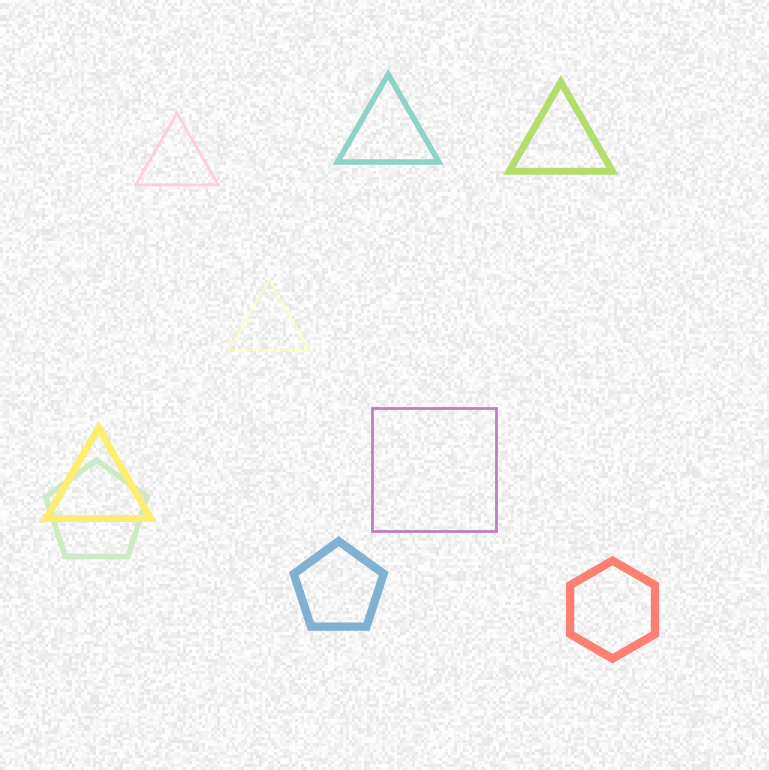[{"shape": "triangle", "thickness": 2, "radius": 0.38, "center": [0.504, 0.828]}, {"shape": "triangle", "thickness": 0.5, "radius": 0.31, "center": [0.35, 0.575]}, {"shape": "hexagon", "thickness": 3, "radius": 0.32, "center": [0.796, 0.208]}, {"shape": "pentagon", "thickness": 3, "radius": 0.31, "center": [0.44, 0.236]}, {"shape": "triangle", "thickness": 2.5, "radius": 0.39, "center": [0.728, 0.816]}, {"shape": "triangle", "thickness": 1, "radius": 0.31, "center": [0.23, 0.791]}, {"shape": "square", "thickness": 1, "radius": 0.4, "center": [0.564, 0.39]}, {"shape": "pentagon", "thickness": 2, "radius": 0.35, "center": [0.125, 0.333]}, {"shape": "triangle", "thickness": 2.5, "radius": 0.39, "center": [0.128, 0.366]}]